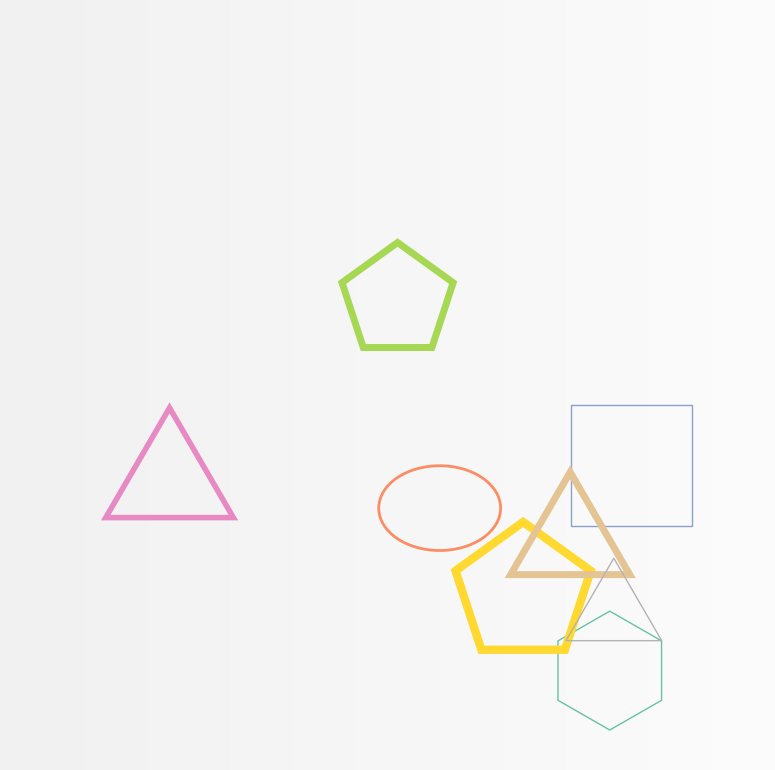[{"shape": "hexagon", "thickness": 0.5, "radius": 0.39, "center": [0.787, 0.129]}, {"shape": "oval", "thickness": 1, "radius": 0.39, "center": [0.567, 0.34]}, {"shape": "square", "thickness": 0.5, "radius": 0.39, "center": [0.815, 0.395]}, {"shape": "triangle", "thickness": 2, "radius": 0.48, "center": [0.219, 0.375]}, {"shape": "pentagon", "thickness": 2.5, "radius": 0.38, "center": [0.513, 0.61]}, {"shape": "pentagon", "thickness": 3, "radius": 0.46, "center": [0.675, 0.23]}, {"shape": "triangle", "thickness": 2.5, "radius": 0.44, "center": [0.736, 0.298]}, {"shape": "triangle", "thickness": 0.5, "radius": 0.36, "center": [0.792, 0.204]}]